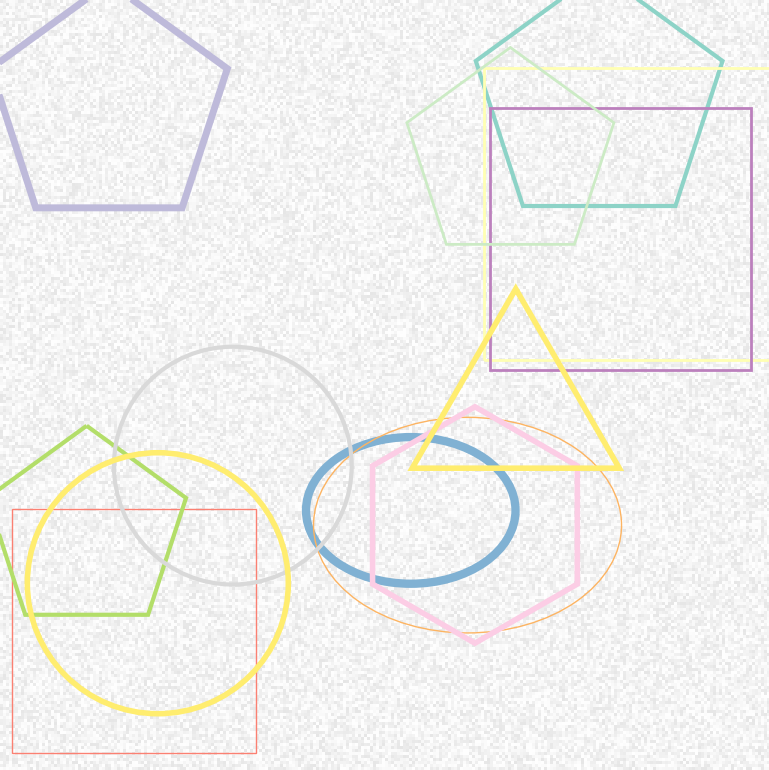[{"shape": "pentagon", "thickness": 1.5, "radius": 0.84, "center": [0.778, 0.869]}, {"shape": "square", "thickness": 1, "radius": 0.95, "center": [0.819, 0.722]}, {"shape": "pentagon", "thickness": 2.5, "radius": 0.81, "center": [0.141, 0.861]}, {"shape": "square", "thickness": 0.5, "radius": 0.79, "center": [0.174, 0.181]}, {"shape": "oval", "thickness": 3, "radius": 0.68, "center": [0.533, 0.337]}, {"shape": "oval", "thickness": 0.5, "radius": 1.0, "center": [0.607, 0.318]}, {"shape": "pentagon", "thickness": 1.5, "radius": 0.68, "center": [0.113, 0.311]}, {"shape": "hexagon", "thickness": 2, "radius": 0.77, "center": [0.617, 0.318]}, {"shape": "circle", "thickness": 1.5, "radius": 0.77, "center": [0.302, 0.395]}, {"shape": "square", "thickness": 1, "radius": 0.85, "center": [0.806, 0.69]}, {"shape": "pentagon", "thickness": 1, "radius": 0.71, "center": [0.663, 0.797]}, {"shape": "triangle", "thickness": 2, "radius": 0.78, "center": [0.67, 0.47]}, {"shape": "circle", "thickness": 2, "radius": 0.85, "center": [0.205, 0.243]}]